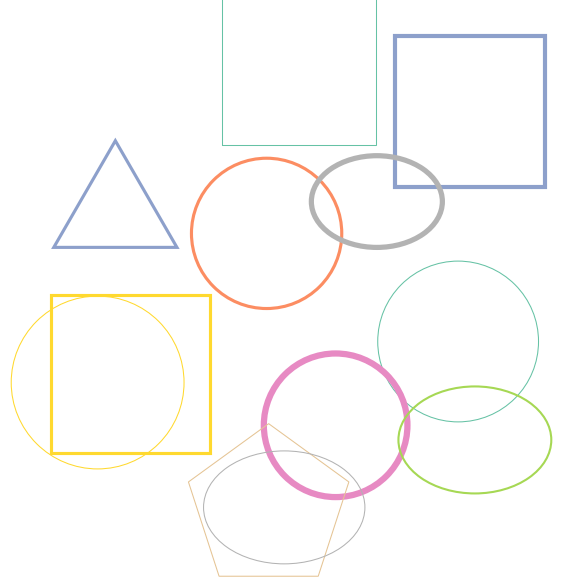[{"shape": "square", "thickness": 0.5, "radius": 0.67, "center": [0.518, 0.882]}, {"shape": "circle", "thickness": 0.5, "radius": 0.7, "center": [0.793, 0.408]}, {"shape": "circle", "thickness": 1.5, "radius": 0.65, "center": [0.462, 0.595]}, {"shape": "square", "thickness": 2, "radius": 0.65, "center": [0.814, 0.806]}, {"shape": "triangle", "thickness": 1.5, "radius": 0.62, "center": [0.2, 0.632]}, {"shape": "circle", "thickness": 3, "radius": 0.62, "center": [0.581, 0.263]}, {"shape": "oval", "thickness": 1, "radius": 0.66, "center": [0.822, 0.237]}, {"shape": "square", "thickness": 1.5, "radius": 0.69, "center": [0.226, 0.351]}, {"shape": "circle", "thickness": 0.5, "radius": 0.75, "center": [0.169, 0.337]}, {"shape": "pentagon", "thickness": 0.5, "radius": 0.73, "center": [0.465, 0.119]}, {"shape": "oval", "thickness": 0.5, "radius": 0.7, "center": [0.492, 0.121]}, {"shape": "oval", "thickness": 2.5, "radius": 0.57, "center": [0.653, 0.65]}]